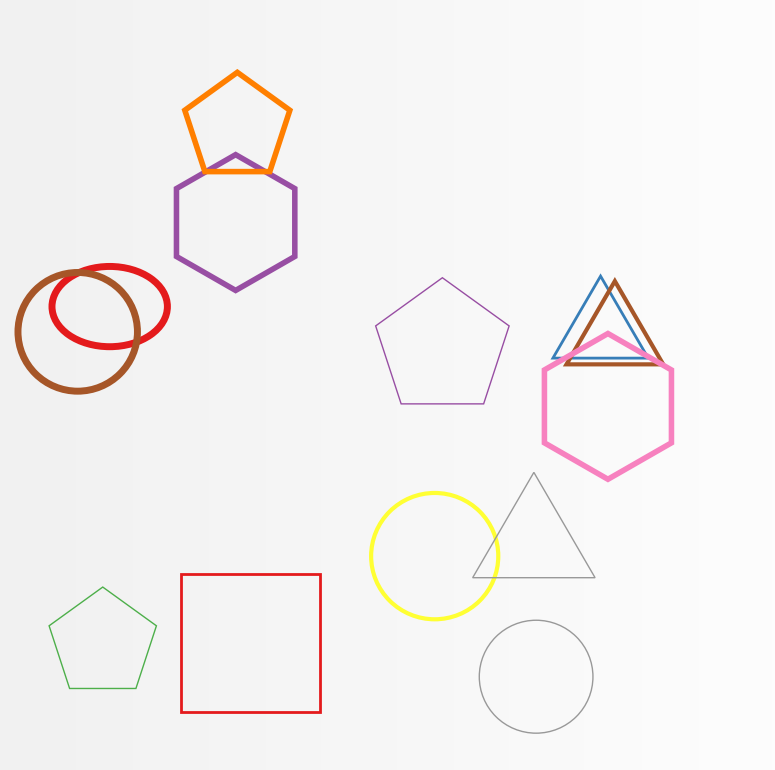[{"shape": "oval", "thickness": 2.5, "radius": 0.37, "center": [0.142, 0.602]}, {"shape": "square", "thickness": 1, "radius": 0.45, "center": [0.323, 0.165]}, {"shape": "triangle", "thickness": 1, "radius": 0.35, "center": [0.775, 0.57]}, {"shape": "pentagon", "thickness": 0.5, "radius": 0.36, "center": [0.133, 0.165]}, {"shape": "pentagon", "thickness": 0.5, "radius": 0.45, "center": [0.571, 0.549]}, {"shape": "hexagon", "thickness": 2, "radius": 0.44, "center": [0.304, 0.711]}, {"shape": "pentagon", "thickness": 2, "radius": 0.36, "center": [0.306, 0.835]}, {"shape": "circle", "thickness": 1.5, "radius": 0.41, "center": [0.561, 0.278]}, {"shape": "circle", "thickness": 2.5, "radius": 0.39, "center": [0.1, 0.569]}, {"shape": "triangle", "thickness": 1.5, "radius": 0.36, "center": [0.793, 0.563]}, {"shape": "hexagon", "thickness": 2, "radius": 0.47, "center": [0.784, 0.472]}, {"shape": "triangle", "thickness": 0.5, "radius": 0.46, "center": [0.689, 0.295]}, {"shape": "circle", "thickness": 0.5, "radius": 0.37, "center": [0.692, 0.121]}]